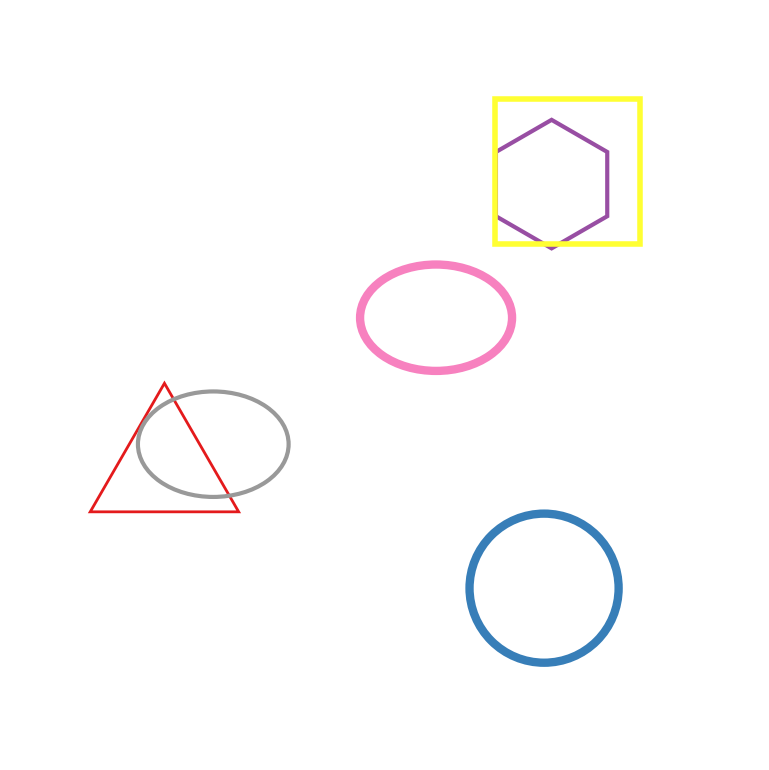[{"shape": "triangle", "thickness": 1, "radius": 0.56, "center": [0.214, 0.391]}, {"shape": "circle", "thickness": 3, "radius": 0.48, "center": [0.707, 0.236]}, {"shape": "hexagon", "thickness": 1.5, "radius": 0.42, "center": [0.716, 0.761]}, {"shape": "square", "thickness": 2, "radius": 0.47, "center": [0.736, 0.778]}, {"shape": "oval", "thickness": 3, "radius": 0.49, "center": [0.566, 0.587]}, {"shape": "oval", "thickness": 1.5, "radius": 0.49, "center": [0.277, 0.423]}]